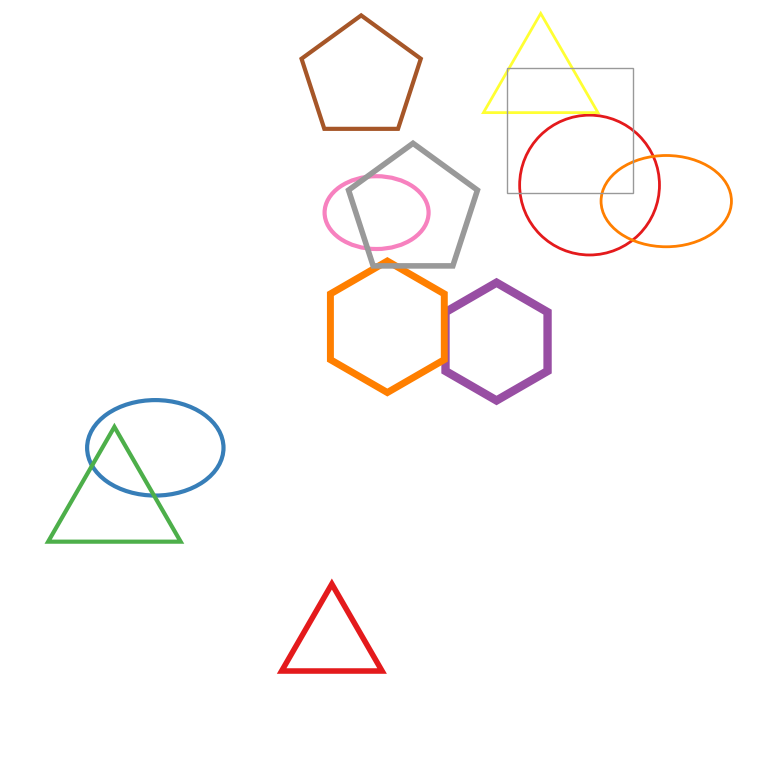[{"shape": "circle", "thickness": 1, "radius": 0.45, "center": [0.766, 0.76]}, {"shape": "triangle", "thickness": 2, "radius": 0.38, "center": [0.431, 0.166]}, {"shape": "oval", "thickness": 1.5, "radius": 0.44, "center": [0.202, 0.418]}, {"shape": "triangle", "thickness": 1.5, "radius": 0.5, "center": [0.149, 0.346]}, {"shape": "hexagon", "thickness": 3, "radius": 0.38, "center": [0.645, 0.556]}, {"shape": "oval", "thickness": 1, "radius": 0.42, "center": [0.865, 0.739]}, {"shape": "hexagon", "thickness": 2.5, "radius": 0.43, "center": [0.503, 0.576]}, {"shape": "triangle", "thickness": 1, "radius": 0.43, "center": [0.702, 0.897]}, {"shape": "pentagon", "thickness": 1.5, "radius": 0.41, "center": [0.469, 0.899]}, {"shape": "oval", "thickness": 1.5, "radius": 0.34, "center": [0.489, 0.724]}, {"shape": "square", "thickness": 0.5, "radius": 0.41, "center": [0.74, 0.831]}, {"shape": "pentagon", "thickness": 2, "radius": 0.44, "center": [0.536, 0.726]}]